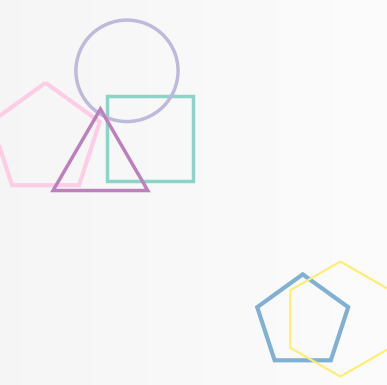[{"shape": "square", "thickness": 2.5, "radius": 0.56, "center": [0.386, 0.641]}, {"shape": "circle", "thickness": 2.5, "radius": 0.66, "center": [0.328, 0.816]}, {"shape": "pentagon", "thickness": 3, "radius": 0.62, "center": [0.781, 0.164]}, {"shape": "pentagon", "thickness": 3, "radius": 0.74, "center": [0.118, 0.638]}, {"shape": "triangle", "thickness": 2.5, "radius": 0.71, "center": [0.259, 0.576]}, {"shape": "hexagon", "thickness": 1.5, "radius": 0.75, "center": [0.878, 0.171]}]